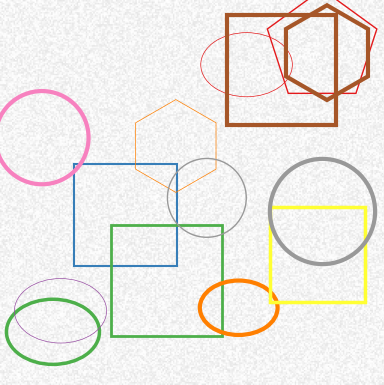[{"shape": "oval", "thickness": 0.5, "radius": 0.59, "center": [0.64, 0.832]}, {"shape": "pentagon", "thickness": 1, "radius": 0.75, "center": [0.837, 0.878]}, {"shape": "square", "thickness": 1.5, "radius": 0.67, "center": [0.326, 0.442]}, {"shape": "oval", "thickness": 2.5, "radius": 0.6, "center": [0.138, 0.138]}, {"shape": "square", "thickness": 2, "radius": 0.72, "center": [0.433, 0.272]}, {"shape": "oval", "thickness": 0.5, "radius": 0.6, "center": [0.157, 0.193]}, {"shape": "oval", "thickness": 3, "radius": 0.5, "center": [0.62, 0.201]}, {"shape": "hexagon", "thickness": 0.5, "radius": 0.6, "center": [0.457, 0.621]}, {"shape": "square", "thickness": 2.5, "radius": 0.62, "center": [0.825, 0.339]}, {"shape": "square", "thickness": 3, "radius": 0.71, "center": [0.731, 0.818]}, {"shape": "hexagon", "thickness": 3, "radius": 0.62, "center": [0.849, 0.863]}, {"shape": "circle", "thickness": 3, "radius": 0.61, "center": [0.109, 0.642]}, {"shape": "circle", "thickness": 3, "radius": 0.68, "center": [0.838, 0.451]}, {"shape": "circle", "thickness": 1, "radius": 0.51, "center": [0.537, 0.486]}]